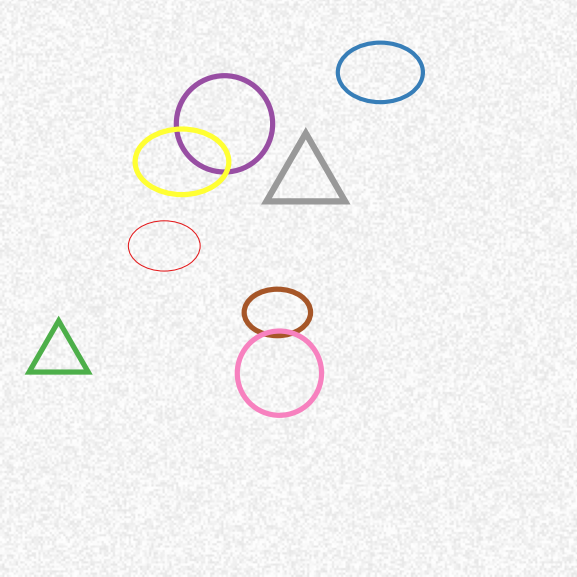[{"shape": "oval", "thickness": 0.5, "radius": 0.31, "center": [0.284, 0.573]}, {"shape": "oval", "thickness": 2, "radius": 0.37, "center": [0.659, 0.874]}, {"shape": "triangle", "thickness": 2.5, "radius": 0.3, "center": [0.102, 0.384]}, {"shape": "circle", "thickness": 2.5, "radius": 0.42, "center": [0.389, 0.785]}, {"shape": "oval", "thickness": 2.5, "radius": 0.41, "center": [0.315, 0.719]}, {"shape": "oval", "thickness": 2.5, "radius": 0.29, "center": [0.48, 0.458]}, {"shape": "circle", "thickness": 2.5, "radius": 0.36, "center": [0.484, 0.353]}, {"shape": "triangle", "thickness": 3, "radius": 0.39, "center": [0.53, 0.69]}]